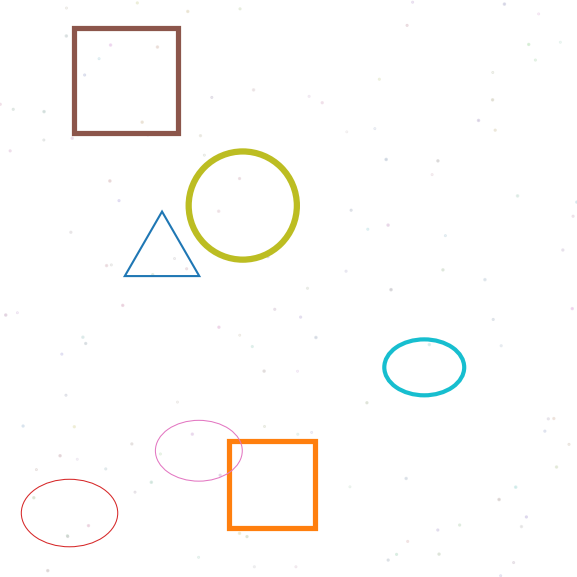[{"shape": "triangle", "thickness": 1, "radius": 0.37, "center": [0.281, 0.558]}, {"shape": "square", "thickness": 2.5, "radius": 0.38, "center": [0.471, 0.161]}, {"shape": "oval", "thickness": 0.5, "radius": 0.42, "center": [0.12, 0.111]}, {"shape": "square", "thickness": 2.5, "radius": 0.45, "center": [0.218, 0.86]}, {"shape": "oval", "thickness": 0.5, "radius": 0.38, "center": [0.344, 0.219]}, {"shape": "circle", "thickness": 3, "radius": 0.47, "center": [0.42, 0.643]}, {"shape": "oval", "thickness": 2, "radius": 0.35, "center": [0.735, 0.363]}]